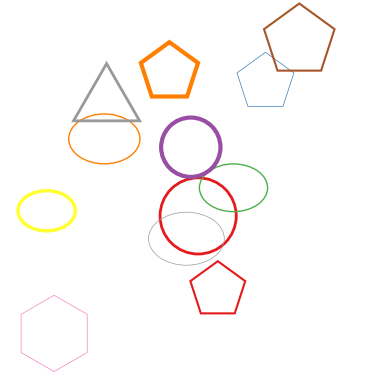[{"shape": "circle", "thickness": 2, "radius": 0.49, "center": [0.515, 0.439]}, {"shape": "pentagon", "thickness": 1.5, "radius": 0.37, "center": [0.566, 0.247]}, {"shape": "pentagon", "thickness": 0.5, "radius": 0.39, "center": [0.689, 0.787]}, {"shape": "oval", "thickness": 1, "radius": 0.44, "center": [0.606, 0.512]}, {"shape": "circle", "thickness": 3, "radius": 0.39, "center": [0.496, 0.618]}, {"shape": "oval", "thickness": 1, "radius": 0.46, "center": [0.271, 0.639]}, {"shape": "pentagon", "thickness": 3, "radius": 0.39, "center": [0.44, 0.812]}, {"shape": "oval", "thickness": 2.5, "radius": 0.37, "center": [0.121, 0.453]}, {"shape": "pentagon", "thickness": 1.5, "radius": 0.48, "center": [0.777, 0.894]}, {"shape": "hexagon", "thickness": 0.5, "radius": 0.5, "center": [0.141, 0.134]}, {"shape": "oval", "thickness": 0.5, "radius": 0.49, "center": [0.484, 0.38]}, {"shape": "triangle", "thickness": 2, "radius": 0.5, "center": [0.277, 0.736]}]